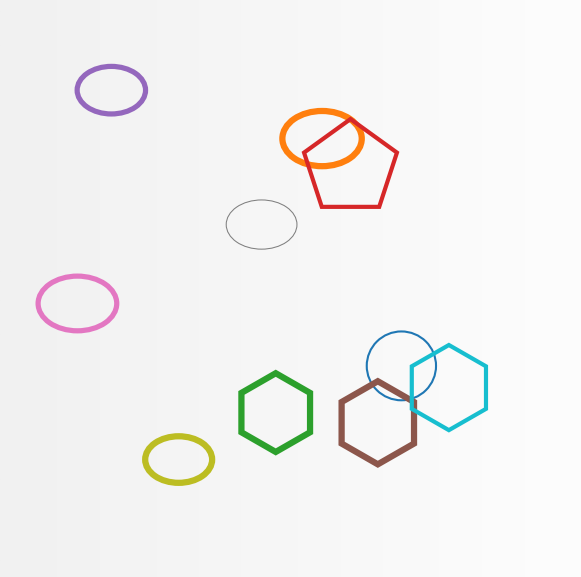[{"shape": "circle", "thickness": 1, "radius": 0.3, "center": [0.691, 0.366]}, {"shape": "oval", "thickness": 3, "radius": 0.34, "center": [0.554, 0.759]}, {"shape": "hexagon", "thickness": 3, "radius": 0.34, "center": [0.474, 0.285]}, {"shape": "pentagon", "thickness": 2, "radius": 0.42, "center": [0.603, 0.709]}, {"shape": "oval", "thickness": 2.5, "radius": 0.29, "center": [0.192, 0.843]}, {"shape": "hexagon", "thickness": 3, "radius": 0.36, "center": [0.65, 0.267]}, {"shape": "oval", "thickness": 2.5, "radius": 0.34, "center": [0.133, 0.474]}, {"shape": "oval", "thickness": 0.5, "radius": 0.3, "center": [0.45, 0.61]}, {"shape": "oval", "thickness": 3, "radius": 0.29, "center": [0.307, 0.203]}, {"shape": "hexagon", "thickness": 2, "radius": 0.37, "center": [0.772, 0.328]}]